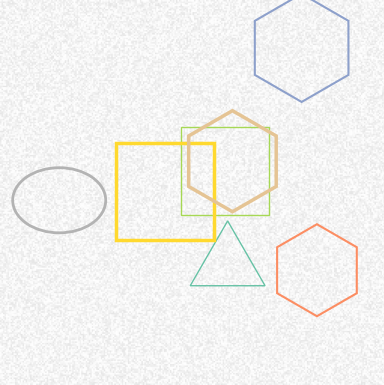[{"shape": "triangle", "thickness": 1, "radius": 0.56, "center": [0.591, 0.314]}, {"shape": "hexagon", "thickness": 1.5, "radius": 0.6, "center": [0.823, 0.298]}, {"shape": "hexagon", "thickness": 1.5, "radius": 0.7, "center": [0.783, 0.876]}, {"shape": "square", "thickness": 1, "radius": 0.57, "center": [0.583, 0.556]}, {"shape": "square", "thickness": 2.5, "radius": 0.63, "center": [0.429, 0.503]}, {"shape": "hexagon", "thickness": 2.5, "radius": 0.66, "center": [0.604, 0.581]}, {"shape": "oval", "thickness": 2, "radius": 0.6, "center": [0.154, 0.48]}]